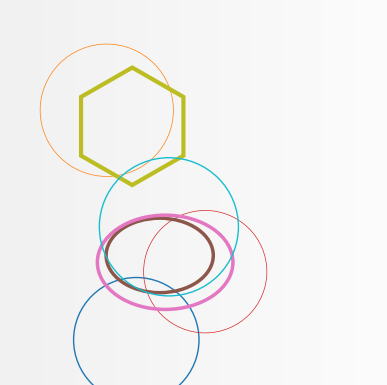[{"shape": "circle", "thickness": 1, "radius": 0.81, "center": [0.352, 0.117]}, {"shape": "circle", "thickness": 0.5, "radius": 0.86, "center": [0.276, 0.714]}, {"shape": "circle", "thickness": 0.5, "radius": 0.8, "center": [0.53, 0.294]}, {"shape": "oval", "thickness": 2.5, "radius": 0.69, "center": [0.412, 0.337]}, {"shape": "oval", "thickness": 2.5, "radius": 0.87, "center": [0.426, 0.319]}, {"shape": "hexagon", "thickness": 3, "radius": 0.76, "center": [0.341, 0.672]}, {"shape": "circle", "thickness": 1, "radius": 0.9, "center": [0.436, 0.411]}]